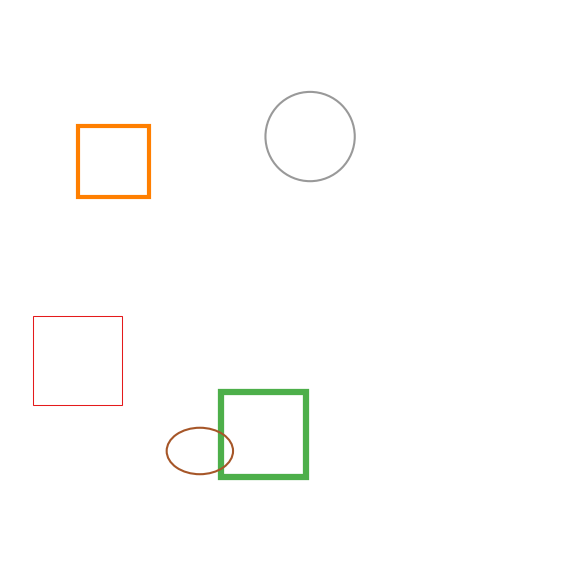[{"shape": "square", "thickness": 0.5, "radius": 0.39, "center": [0.134, 0.375]}, {"shape": "square", "thickness": 3, "radius": 0.37, "center": [0.456, 0.246]}, {"shape": "square", "thickness": 2, "radius": 0.31, "center": [0.197, 0.719]}, {"shape": "oval", "thickness": 1, "radius": 0.29, "center": [0.346, 0.218]}, {"shape": "circle", "thickness": 1, "radius": 0.39, "center": [0.537, 0.763]}]